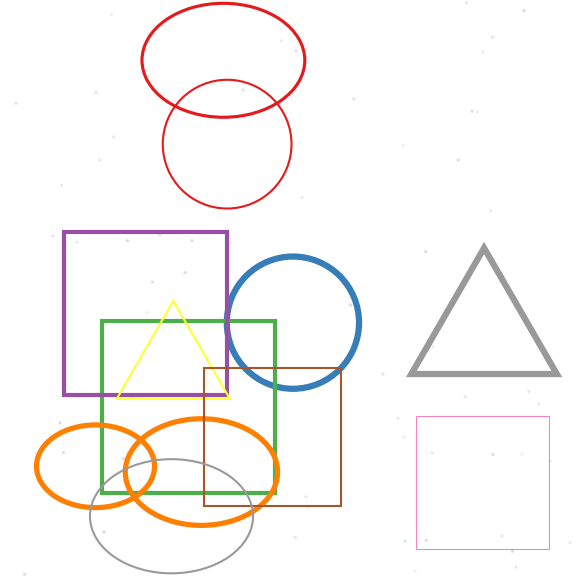[{"shape": "circle", "thickness": 1, "radius": 0.56, "center": [0.393, 0.75]}, {"shape": "oval", "thickness": 1.5, "radius": 0.7, "center": [0.387, 0.895]}, {"shape": "circle", "thickness": 3, "radius": 0.57, "center": [0.507, 0.44]}, {"shape": "square", "thickness": 2, "radius": 0.75, "center": [0.326, 0.294]}, {"shape": "square", "thickness": 2, "radius": 0.7, "center": [0.252, 0.456]}, {"shape": "oval", "thickness": 2.5, "radius": 0.66, "center": [0.349, 0.182]}, {"shape": "oval", "thickness": 2.5, "radius": 0.51, "center": [0.165, 0.192]}, {"shape": "triangle", "thickness": 1, "radius": 0.56, "center": [0.3, 0.365]}, {"shape": "square", "thickness": 1, "radius": 0.59, "center": [0.472, 0.242]}, {"shape": "square", "thickness": 0.5, "radius": 0.58, "center": [0.835, 0.163]}, {"shape": "triangle", "thickness": 3, "radius": 0.73, "center": [0.838, 0.424]}, {"shape": "oval", "thickness": 1, "radius": 0.71, "center": [0.297, 0.105]}]